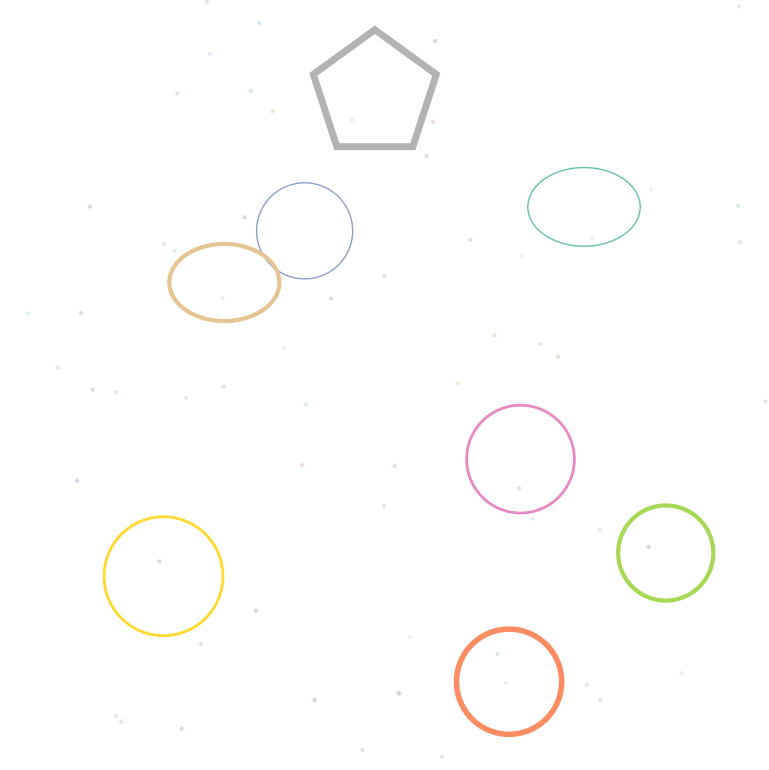[{"shape": "oval", "thickness": 0.5, "radius": 0.37, "center": [0.758, 0.731]}, {"shape": "circle", "thickness": 2, "radius": 0.34, "center": [0.661, 0.115]}, {"shape": "circle", "thickness": 0.5, "radius": 0.31, "center": [0.396, 0.7]}, {"shape": "circle", "thickness": 1, "radius": 0.35, "center": [0.676, 0.404]}, {"shape": "circle", "thickness": 1.5, "radius": 0.31, "center": [0.865, 0.282]}, {"shape": "circle", "thickness": 1, "radius": 0.39, "center": [0.212, 0.252]}, {"shape": "oval", "thickness": 1.5, "radius": 0.36, "center": [0.291, 0.633]}, {"shape": "pentagon", "thickness": 2.5, "radius": 0.42, "center": [0.487, 0.877]}]